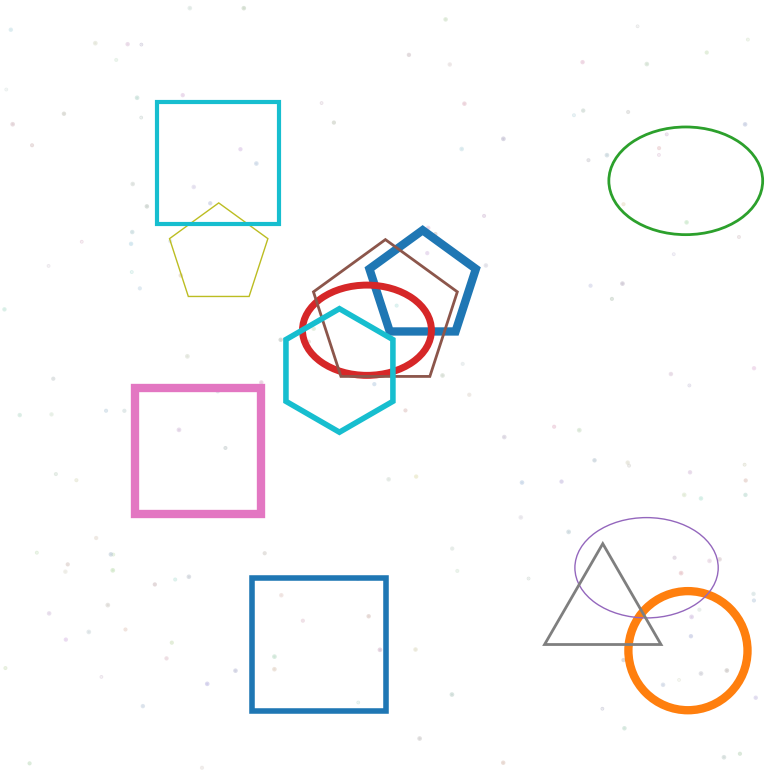[{"shape": "pentagon", "thickness": 3, "radius": 0.36, "center": [0.549, 0.628]}, {"shape": "square", "thickness": 2, "radius": 0.43, "center": [0.415, 0.163]}, {"shape": "circle", "thickness": 3, "radius": 0.39, "center": [0.893, 0.155]}, {"shape": "oval", "thickness": 1, "radius": 0.5, "center": [0.891, 0.765]}, {"shape": "oval", "thickness": 2.5, "radius": 0.42, "center": [0.477, 0.571]}, {"shape": "oval", "thickness": 0.5, "radius": 0.47, "center": [0.84, 0.263]}, {"shape": "pentagon", "thickness": 1, "radius": 0.49, "center": [0.501, 0.591]}, {"shape": "square", "thickness": 3, "radius": 0.41, "center": [0.257, 0.415]}, {"shape": "triangle", "thickness": 1, "radius": 0.44, "center": [0.783, 0.207]}, {"shape": "pentagon", "thickness": 0.5, "radius": 0.34, "center": [0.284, 0.669]}, {"shape": "square", "thickness": 1.5, "radius": 0.4, "center": [0.283, 0.788]}, {"shape": "hexagon", "thickness": 2, "radius": 0.4, "center": [0.441, 0.519]}]